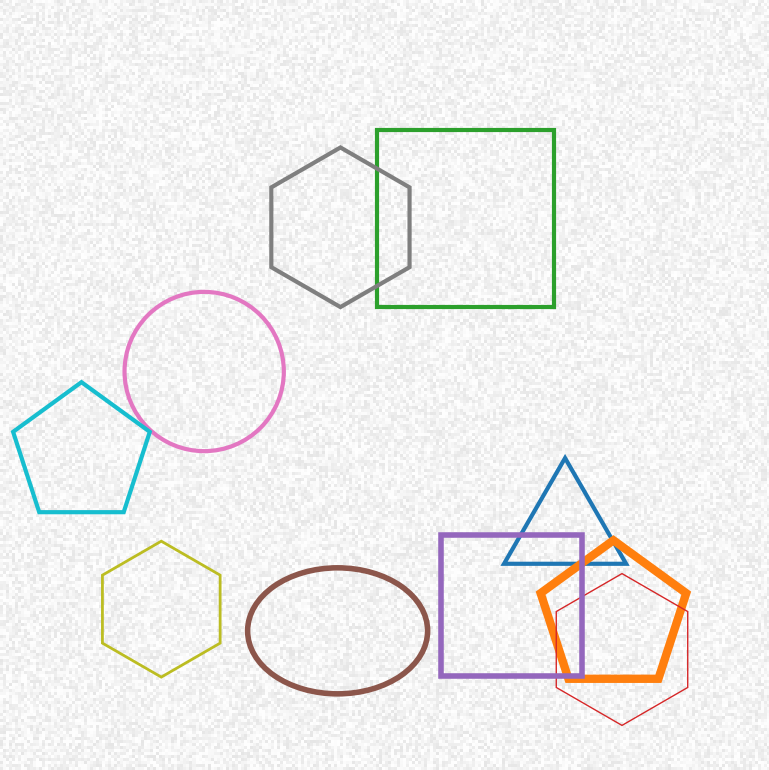[{"shape": "triangle", "thickness": 1.5, "radius": 0.46, "center": [0.734, 0.314]}, {"shape": "pentagon", "thickness": 3, "radius": 0.5, "center": [0.797, 0.199]}, {"shape": "square", "thickness": 1.5, "radius": 0.58, "center": [0.604, 0.716]}, {"shape": "hexagon", "thickness": 0.5, "radius": 0.49, "center": [0.808, 0.156]}, {"shape": "square", "thickness": 2, "radius": 0.46, "center": [0.664, 0.213]}, {"shape": "oval", "thickness": 2, "radius": 0.58, "center": [0.438, 0.181]}, {"shape": "circle", "thickness": 1.5, "radius": 0.52, "center": [0.265, 0.518]}, {"shape": "hexagon", "thickness": 1.5, "radius": 0.52, "center": [0.442, 0.705]}, {"shape": "hexagon", "thickness": 1, "radius": 0.44, "center": [0.209, 0.209]}, {"shape": "pentagon", "thickness": 1.5, "radius": 0.47, "center": [0.106, 0.41]}]